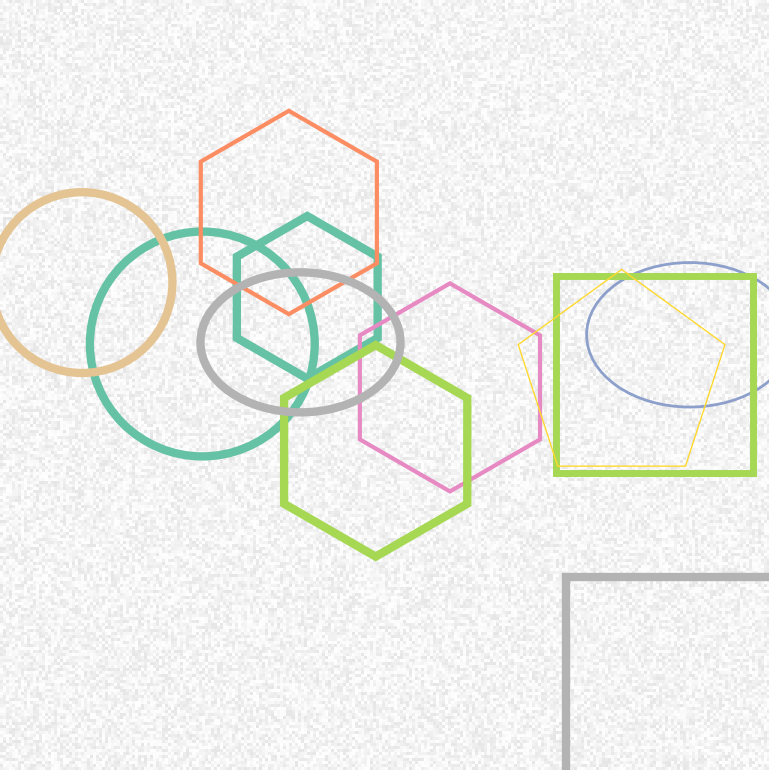[{"shape": "hexagon", "thickness": 3, "radius": 0.53, "center": [0.399, 0.614]}, {"shape": "circle", "thickness": 3, "radius": 0.73, "center": [0.263, 0.553]}, {"shape": "hexagon", "thickness": 1.5, "radius": 0.66, "center": [0.375, 0.724]}, {"shape": "oval", "thickness": 1, "radius": 0.67, "center": [0.896, 0.565]}, {"shape": "hexagon", "thickness": 1.5, "radius": 0.68, "center": [0.584, 0.497]}, {"shape": "hexagon", "thickness": 3, "radius": 0.69, "center": [0.488, 0.414]}, {"shape": "square", "thickness": 2.5, "radius": 0.64, "center": [0.85, 0.514]}, {"shape": "pentagon", "thickness": 0.5, "radius": 0.71, "center": [0.807, 0.509]}, {"shape": "circle", "thickness": 3, "radius": 0.59, "center": [0.107, 0.633]}, {"shape": "oval", "thickness": 3, "radius": 0.65, "center": [0.39, 0.555]}, {"shape": "square", "thickness": 3, "radius": 0.71, "center": [0.877, 0.109]}]